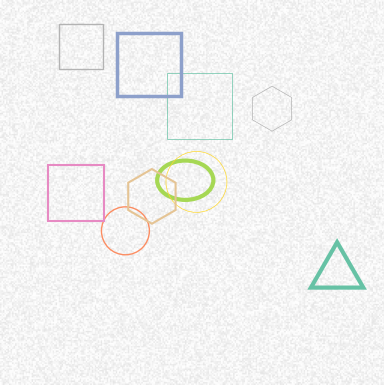[{"shape": "square", "thickness": 0.5, "radius": 0.42, "center": [0.518, 0.725]}, {"shape": "triangle", "thickness": 3, "radius": 0.39, "center": [0.876, 0.292]}, {"shape": "circle", "thickness": 1, "radius": 0.31, "center": [0.326, 0.4]}, {"shape": "square", "thickness": 2.5, "radius": 0.41, "center": [0.387, 0.833]}, {"shape": "square", "thickness": 1.5, "radius": 0.36, "center": [0.197, 0.498]}, {"shape": "oval", "thickness": 3, "radius": 0.36, "center": [0.481, 0.532]}, {"shape": "circle", "thickness": 0.5, "radius": 0.4, "center": [0.51, 0.528]}, {"shape": "hexagon", "thickness": 1.5, "radius": 0.35, "center": [0.395, 0.49]}, {"shape": "square", "thickness": 1, "radius": 0.29, "center": [0.211, 0.879]}, {"shape": "hexagon", "thickness": 0.5, "radius": 0.29, "center": [0.707, 0.718]}]